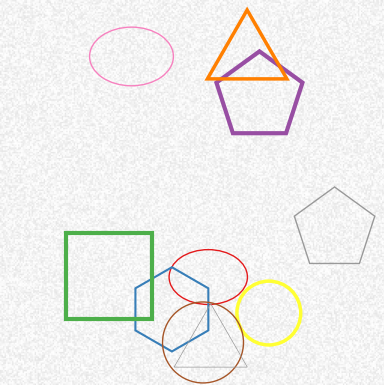[{"shape": "oval", "thickness": 1, "radius": 0.51, "center": [0.541, 0.28]}, {"shape": "hexagon", "thickness": 1.5, "radius": 0.55, "center": [0.446, 0.196]}, {"shape": "square", "thickness": 3, "radius": 0.56, "center": [0.284, 0.283]}, {"shape": "pentagon", "thickness": 3, "radius": 0.59, "center": [0.674, 0.749]}, {"shape": "triangle", "thickness": 2.5, "radius": 0.6, "center": [0.642, 0.855]}, {"shape": "circle", "thickness": 2.5, "radius": 0.41, "center": [0.698, 0.187]}, {"shape": "circle", "thickness": 1, "radius": 0.53, "center": [0.527, 0.11]}, {"shape": "oval", "thickness": 1, "radius": 0.54, "center": [0.342, 0.853]}, {"shape": "pentagon", "thickness": 1, "radius": 0.55, "center": [0.869, 0.405]}, {"shape": "triangle", "thickness": 0.5, "radius": 0.55, "center": [0.547, 0.101]}]